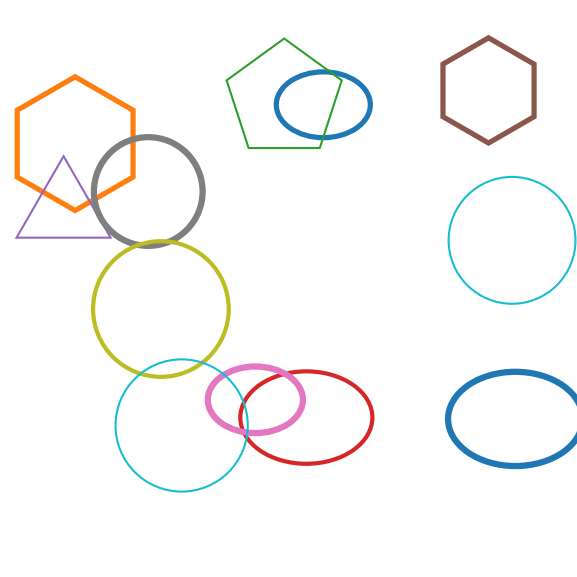[{"shape": "oval", "thickness": 2.5, "radius": 0.41, "center": [0.56, 0.818]}, {"shape": "oval", "thickness": 3, "radius": 0.58, "center": [0.892, 0.274]}, {"shape": "hexagon", "thickness": 2.5, "radius": 0.58, "center": [0.13, 0.75]}, {"shape": "pentagon", "thickness": 1, "radius": 0.52, "center": [0.492, 0.828]}, {"shape": "oval", "thickness": 2, "radius": 0.57, "center": [0.53, 0.276]}, {"shape": "triangle", "thickness": 1, "radius": 0.47, "center": [0.11, 0.635]}, {"shape": "hexagon", "thickness": 2.5, "radius": 0.46, "center": [0.846, 0.843]}, {"shape": "oval", "thickness": 3, "radius": 0.41, "center": [0.442, 0.307]}, {"shape": "circle", "thickness": 3, "radius": 0.47, "center": [0.257, 0.668]}, {"shape": "circle", "thickness": 2, "radius": 0.59, "center": [0.279, 0.464]}, {"shape": "circle", "thickness": 1, "radius": 0.55, "center": [0.887, 0.583]}, {"shape": "circle", "thickness": 1, "radius": 0.57, "center": [0.315, 0.262]}]